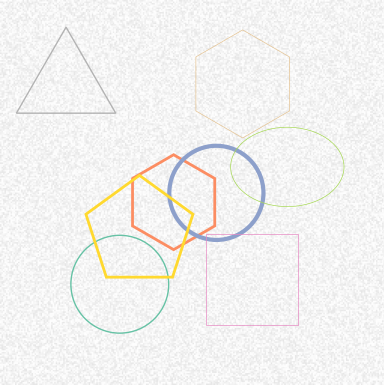[{"shape": "circle", "thickness": 1, "radius": 0.64, "center": [0.311, 0.262]}, {"shape": "hexagon", "thickness": 2, "radius": 0.62, "center": [0.451, 0.475]}, {"shape": "circle", "thickness": 3, "radius": 0.61, "center": [0.562, 0.499]}, {"shape": "square", "thickness": 0.5, "radius": 0.59, "center": [0.655, 0.274]}, {"shape": "oval", "thickness": 0.5, "radius": 0.74, "center": [0.746, 0.566]}, {"shape": "pentagon", "thickness": 2, "radius": 0.73, "center": [0.362, 0.398]}, {"shape": "hexagon", "thickness": 0.5, "radius": 0.7, "center": [0.63, 0.782]}, {"shape": "triangle", "thickness": 1, "radius": 0.74, "center": [0.172, 0.781]}]